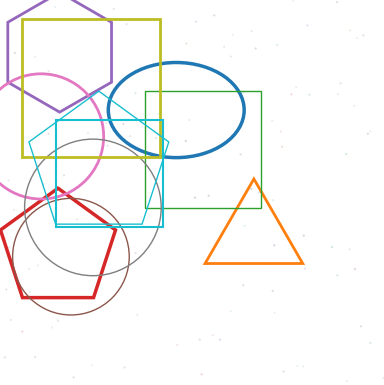[{"shape": "oval", "thickness": 2.5, "radius": 0.88, "center": [0.458, 0.714]}, {"shape": "triangle", "thickness": 2, "radius": 0.73, "center": [0.659, 0.389]}, {"shape": "square", "thickness": 1, "radius": 0.76, "center": [0.527, 0.612]}, {"shape": "pentagon", "thickness": 2.5, "radius": 0.79, "center": [0.151, 0.354]}, {"shape": "hexagon", "thickness": 2, "radius": 0.78, "center": [0.155, 0.864]}, {"shape": "circle", "thickness": 1, "radius": 0.76, "center": [0.184, 0.333]}, {"shape": "circle", "thickness": 2, "radius": 0.81, "center": [0.107, 0.646]}, {"shape": "circle", "thickness": 1, "radius": 0.89, "center": [0.241, 0.461]}, {"shape": "square", "thickness": 2, "radius": 0.9, "center": [0.236, 0.772]}, {"shape": "pentagon", "thickness": 1, "radius": 0.95, "center": [0.257, 0.572]}, {"shape": "square", "thickness": 1.5, "radius": 0.69, "center": [0.283, 0.55]}]